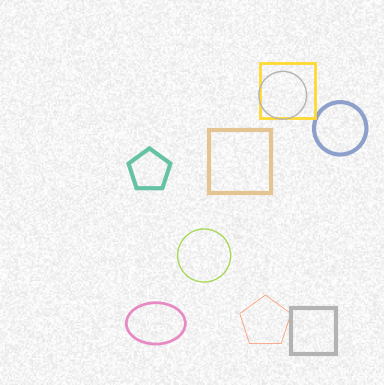[{"shape": "pentagon", "thickness": 3, "radius": 0.29, "center": [0.388, 0.557]}, {"shape": "pentagon", "thickness": 0.5, "radius": 0.35, "center": [0.689, 0.164]}, {"shape": "circle", "thickness": 3, "radius": 0.34, "center": [0.884, 0.667]}, {"shape": "oval", "thickness": 2, "radius": 0.38, "center": [0.405, 0.16]}, {"shape": "circle", "thickness": 1, "radius": 0.34, "center": [0.53, 0.336]}, {"shape": "square", "thickness": 2, "radius": 0.35, "center": [0.746, 0.765]}, {"shape": "square", "thickness": 3, "radius": 0.4, "center": [0.623, 0.581]}, {"shape": "circle", "thickness": 1, "radius": 0.31, "center": [0.734, 0.753]}, {"shape": "square", "thickness": 3, "radius": 0.3, "center": [0.814, 0.14]}]